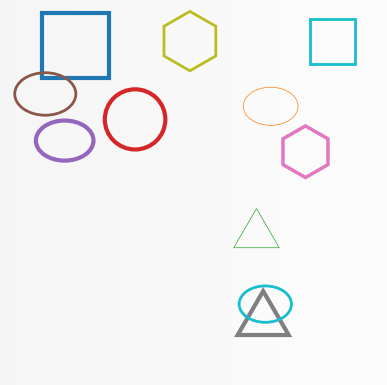[{"shape": "square", "thickness": 3, "radius": 0.43, "center": [0.195, 0.882]}, {"shape": "oval", "thickness": 0.5, "radius": 0.35, "center": [0.698, 0.724]}, {"shape": "triangle", "thickness": 0.5, "radius": 0.34, "center": [0.662, 0.39]}, {"shape": "circle", "thickness": 3, "radius": 0.39, "center": [0.349, 0.69]}, {"shape": "oval", "thickness": 3, "radius": 0.37, "center": [0.167, 0.635]}, {"shape": "oval", "thickness": 2, "radius": 0.39, "center": [0.117, 0.756]}, {"shape": "hexagon", "thickness": 2.5, "radius": 0.34, "center": [0.788, 0.606]}, {"shape": "triangle", "thickness": 3, "radius": 0.38, "center": [0.679, 0.168]}, {"shape": "hexagon", "thickness": 2, "radius": 0.39, "center": [0.49, 0.893]}, {"shape": "oval", "thickness": 2, "radius": 0.34, "center": [0.685, 0.21]}, {"shape": "square", "thickness": 2, "radius": 0.29, "center": [0.857, 0.891]}]